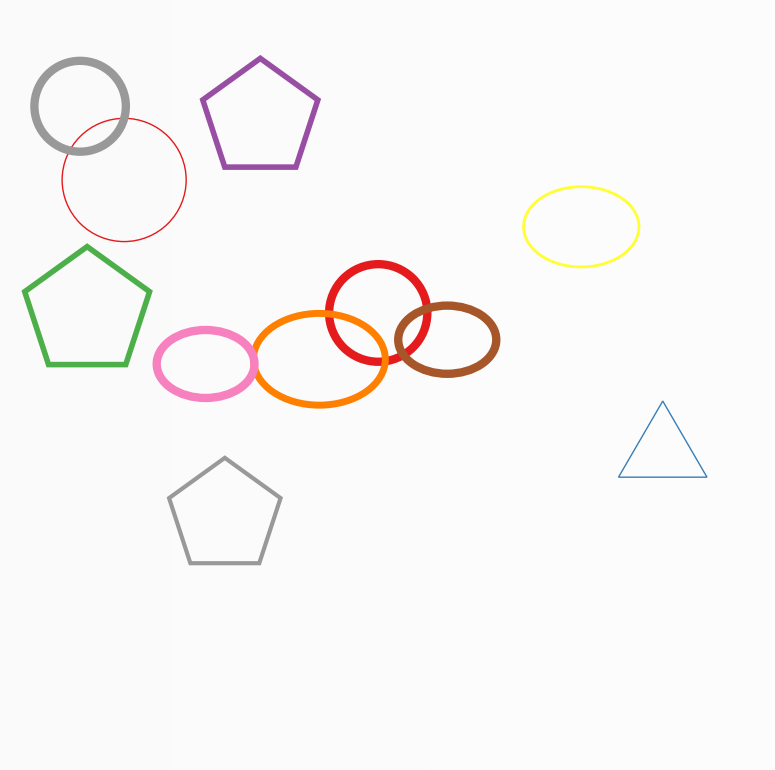[{"shape": "circle", "thickness": 0.5, "radius": 0.4, "center": [0.16, 0.766]}, {"shape": "circle", "thickness": 3, "radius": 0.32, "center": [0.488, 0.594]}, {"shape": "triangle", "thickness": 0.5, "radius": 0.33, "center": [0.855, 0.413]}, {"shape": "pentagon", "thickness": 2, "radius": 0.42, "center": [0.112, 0.595]}, {"shape": "pentagon", "thickness": 2, "radius": 0.39, "center": [0.336, 0.846]}, {"shape": "oval", "thickness": 2.5, "radius": 0.43, "center": [0.412, 0.533]}, {"shape": "oval", "thickness": 1, "radius": 0.37, "center": [0.75, 0.705]}, {"shape": "oval", "thickness": 3, "radius": 0.32, "center": [0.577, 0.559]}, {"shape": "oval", "thickness": 3, "radius": 0.32, "center": [0.265, 0.527]}, {"shape": "pentagon", "thickness": 1.5, "radius": 0.38, "center": [0.29, 0.33]}, {"shape": "circle", "thickness": 3, "radius": 0.3, "center": [0.103, 0.862]}]